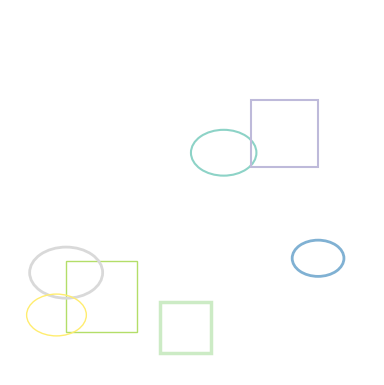[{"shape": "oval", "thickness": 1.5, "radius": 0.43, "center": [0.581, 0.603]}, {"shape": "square", "thickness": 1.5, "radius": 0.43, "center": [0.738, 0.654]}, {"shape": "oval", "thickness": 2, "radius": 0.34, "center": [0.826, 0.329]}, {"shape": "square", "thickness": 1, "radius": 0.46, "center": [0.264, 0.23]}, {"shape": "oval", "thickness": 2, "radius": 0.47, "center": [0.172, 0.292]}, {"shape": "square", "thickness": 2.5, "radius": 0.34, "center": [0.482, 0.149]}, {"shape": "oval", "thickness": 1, "radius": 0.39, "center": [0.147, 0.182]}]